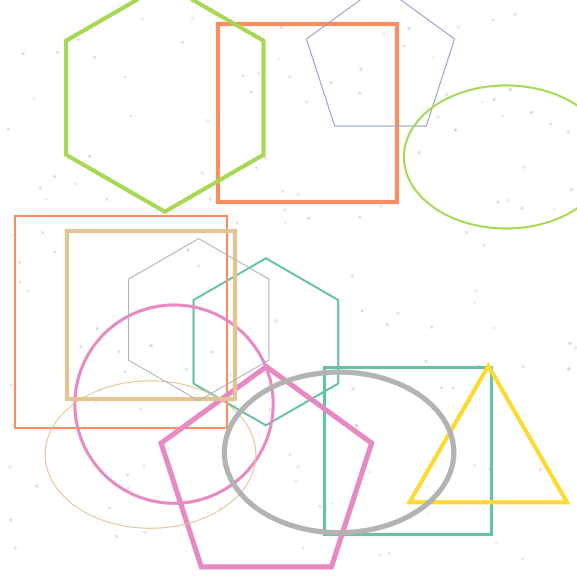[{"shape": "square", "thickness": 1.5, "radius": 0.72, "center": [0.705, 0.219]}, {"shape": "hexagon", "thickness": 1, "radius": 0.72, "center": [0.46, 0.407]}, {"shape": "square", "thickness": 2, "radius": 0.77, "center": [0.532, 0.804]}, {"shape": "square", "thickness": 1, "radius": 0.92, "center": [0.21, 0.441]}, {"shape": "pentagon", "thickness": 0.5, "radius": 0.67, "center": [0.659, 0.89]}, {"shape": "pentagon", "thickness": 2.5, "radius": 0.96, "center": [0.461, 0.173]}, {"shape": "circle", "thickness": 1.5, "radius": 0.86, "center": [0.301, 0.299]}, {"shape": "hexagon", "thickness": 2, "radius": 0.99, "center": [0.285, 0.83]}, {"shape": "oval", "thickness": 1, "radius": 0.89, "center": [0.876, 0.727]}, {"shape": "triangle", "thickness": 2, "radius": 0.79, "center": [0.846, 0.208]}, {"shape": "oval", "thickness": 0.5, "radius": 0.91, "center": [0.261, 0.212]}, {"shape": "square", "thickness": 2, "radius": 0.73, "center": [0.261, 0.454]}, {"shape": "hexagon", "thickness": 0.5, "radius": 0.7, "center": [0.344, 0.446]}, {"shape": "oval", "thickness": 2.5, "radius": 0.99, "center": [0.587, 0.216]}]